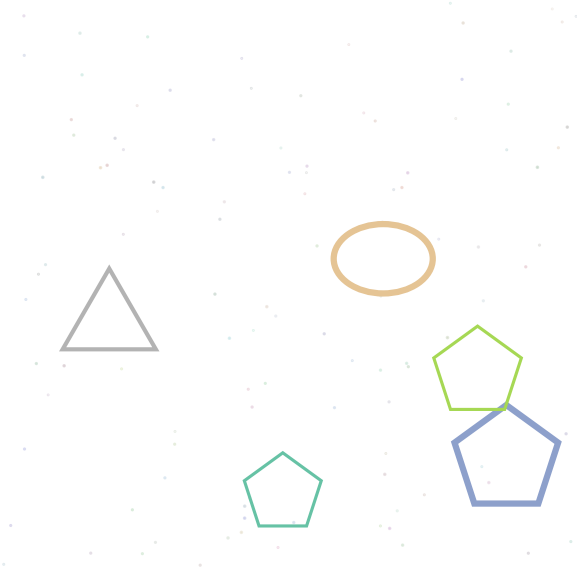[{"shape": "pentagon", "thickness": 1.5, "radius": 0.35, "center": [0.49, 0.145]}, {"shape": "pentagon", "thickness": 3, "radius": 0.47, "center": [0.877, 0.203]}, {"shape": "pentagon", "thickness": 1.5, "radius": 0.4, "center": [0.827, 0.355]}, {"shape": "oval", "thickness": 3, "radius": 0.43, "center": [0.664, 0.551]}, {"shape": "triangle", "thickness": 2, "radius": 0.47, "center": [0.189, 0.441]}]